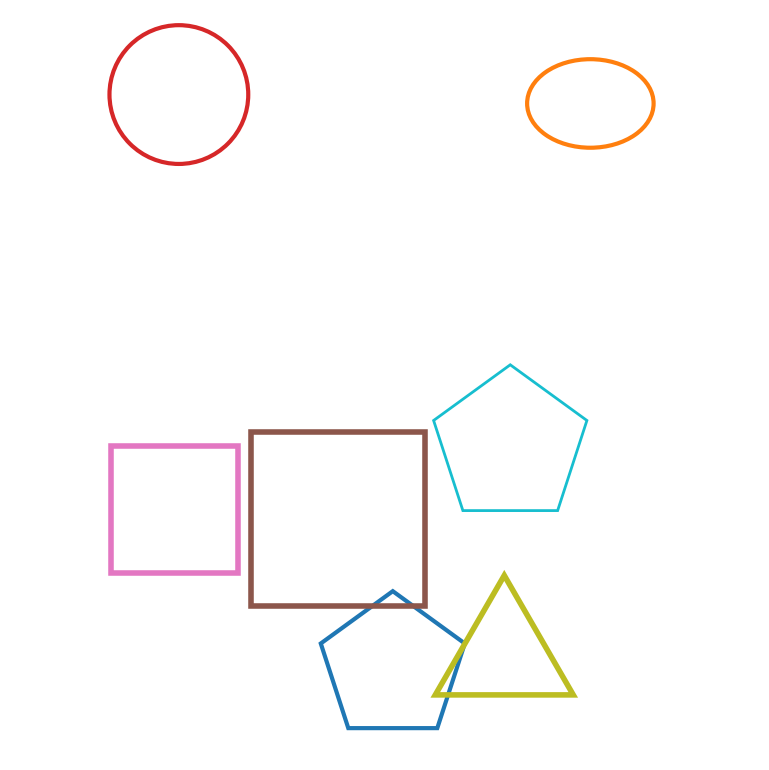[{"shape": "pentagon", "thickness": 1.5, "radius": 0.49, "center": [0.51, 0.134]}, {"shape": "oval", "thickness": 1.5, "radius": 0.41, "center": [0.767, 0.866]}, {"shape": "circle", "thickness": 1.5, "radius": 0.45, "center": [0.232, 0.877]}, {"shape": "square", "thickness": 2, "radius": 0.56, "center": [0.439, 0.326]}, {"shape": "square", "thickness": 2, "radius": 0.41, "center": [0.226, 0.339]}, {"shape": "triangle", "thickness": 2, "radius": 0.52, "center": [0.655, 0.149]}, {"shape": "pentagon", "thickness": 1, "radius": 0.52, "center": [0.663, 0.422]}]